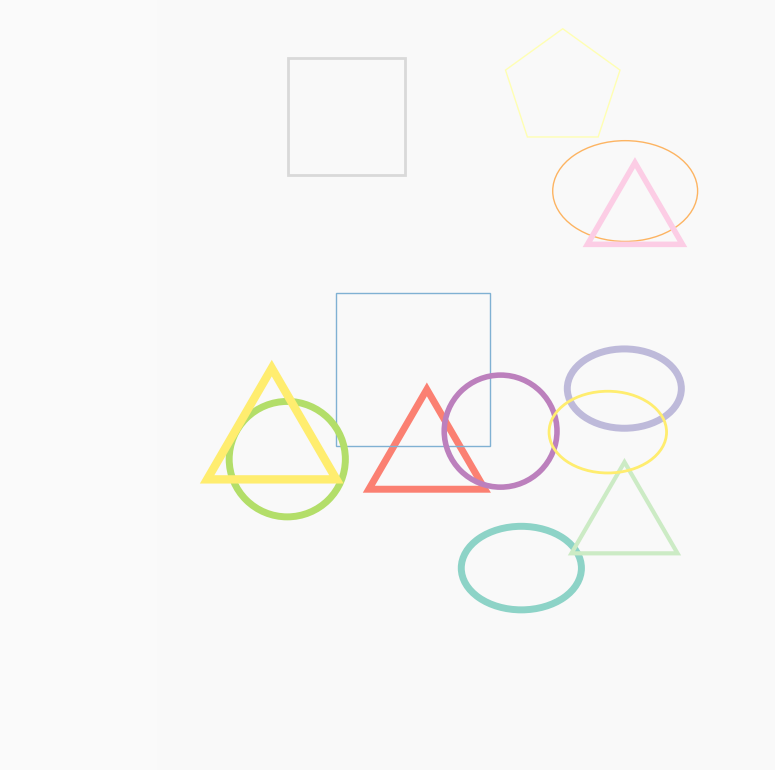[{"shape": "oval", "thickness": 2.5, "radius": 0.39, "center": [0.673, 0.262]}, {"shape": "pentagon", "thickness": 0.5, "radius": 0.39, "center": [0.726, 0.885]}, {"shape": "oval", "thickness": 2.5, "radius": 0.37, "center": [0.806, 0.495]}, {"shape": "triangle", "thickness": 2.5, "radius": 0.43, "center": [0.551, 0.408]}, {"shape": "square", "thickness": 0.5, "radius": 0.5, "center": [0.532, 0.52]}, {"shape": "oval", "thickness": 0.5, "radius": 0.47, "center": [0.807, 0.752]}, {"shape": "circle", "thickness": 2.5, "radius": 0.37, "center": [0.371, 0.404]}, {"shape": "triangle", "thickness": 2, "radius": 0.35, "center": [0.819, 0.718]}, {"shape": "square", "thickness": 1, "radius": 0.38, "center": [0.447, 0.849]}, {"shape": "circle", "thickness": 2, "radius": 0.36, "center": [0.646, 0.44]}, {"shape": "triangle", "thickness": 1.5, "radius": 0.4, "center": [0.806, 0.321]}, {"shape": "triangle", "thickness": 3, "radius": 0.48, "center": [0.351, 0.426]}, {"shape": "oval", "thickness": 1, "radius": 0.38, "center": [0.784, 0.439]}]